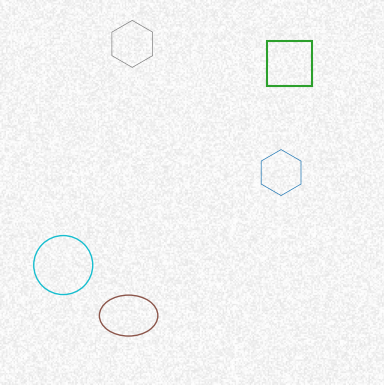[{"shape": "hexagon", "thickness": 0.5, "radius": 0.3, "center": [0.73, 0.552]}, {"shape": "square", "thickness": 1.5, "radius": 0.29, "center": [0.751, 0.835]}, {"shape": "oval", "thickness": 1, "radius": 0.38, "center": [0.334, 0.18]}, {"shape": "hexagon", "thickness": 0.5, "radius": 0.31, "center": [0.343, 0.886]}, {"shape": "circle", "thickness": 1, "radius": 0.38, "center": [0.164, 0.311]}]